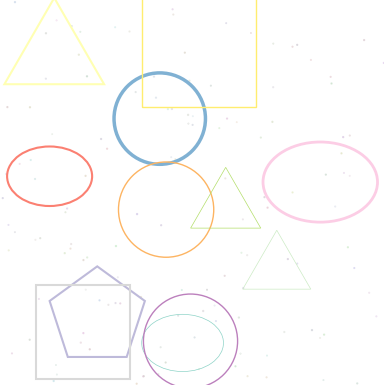[{"shape": "oval", "thickness": 0.5, "radius": 0.53, "center": [0.474, 0.109]}, {"shape": "triangle", "thickness": 1.5, "radius": 0.75, "center": [0.141, 0.856]}, {"shape": "pentagon", "thickness": 1.5, "radius": 0.65, "center": [0.253, 0.178]}, {"shape": "oval", "thickness": 1.5, "radius": 0.55, "center": [0.129, 0.542]}, {"shape": "circle", "thickness": 2.5, "radius": 0.59, "center": [0.415, 0.692]}, {"shape": "circle", "thickness": 1, "radius": 0.62, "center": [0.431, 0.456]}, {"shape": "triangle", "thickness": 0.5, "radius": 0.53, "center": [0.586, 0.46]}, {"shape": "oval", "thickness": 2, "radius": 0.74, "center": [0.832, 0.527]}, {"shape": "square", "thickness": 1.5, "radius": 0.61, "center": [0.216, 0.138]}, {"shape": "circle", "thickness": 1, "radius": 0.61, "center": [0.495, 0.114]}, {"shape": "triangle", "thickness": 0.5, "radius": 0.51, "center": [0.719, 0.3]}, {"shape": "square", "thickness": 1, "radius": 0.74, "center": [0.517, 0.871]}]